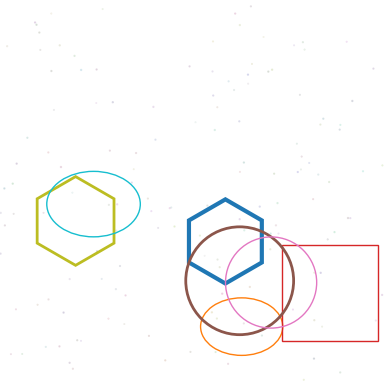[{"shape": "hexagon", "thickness": 3, "radius": 0.55, "center": [0.585, 0.373]}, {"shape": "oval", "thickness": 1, "radius": 0.53, "center": [0.628, 0.152]}, {"shape": "square", "thickness": 1, "radius": 0.62, "center": [0.856, 0.24]}, {"shape": "circle", "thickness": 2, "radius": 0.7, "center": [0.623, 0.271]}, {"shape": "circle", "thickness": 1, "radius": 0.59, "center": [0.704, 0.266]}, {"shape": "hexagon", "thickness": 2, "radius": 0.58, "center": [0.196, 0.426]}, {"shape": "oval", "thickness": 1, "radius": 0.61, "center": [0.243, 0.47]}]